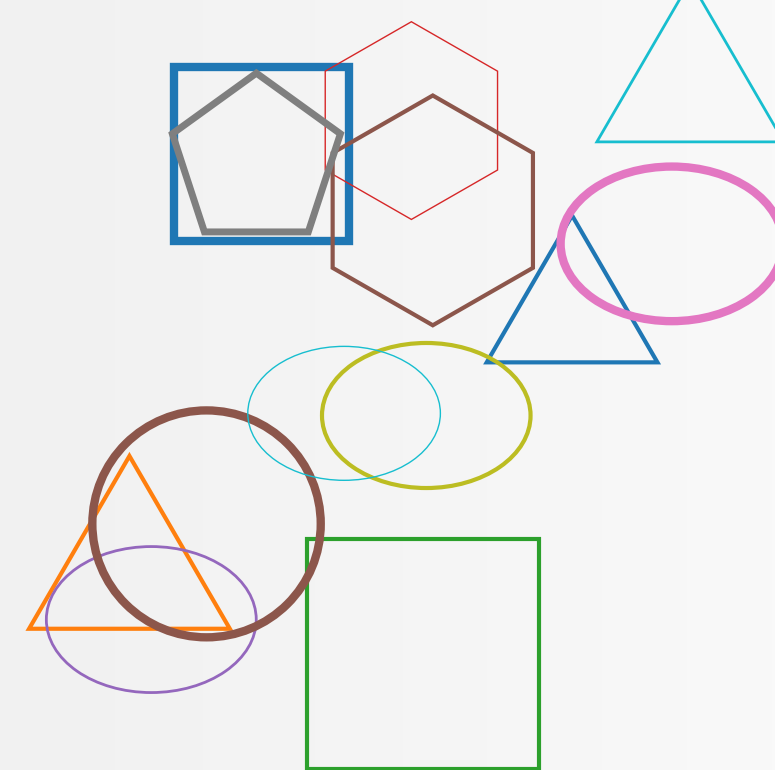[{"shape": "triangle", "thickness": 1.5, "radius": 0.64, "center": [0.738, 0.593]}, {"shape": "square", "thickness": 3, "radius": 0.56, "center": [0.338, 0.8]}, {"shape": "triangle", "thickness": 1.5, "radius": 0.75, "center": [0.167, 0.258]}, {"shape": "square", "thickness": 1.5, "radius": 0.75, "center": [0.546, 0.15]}, {"shape": "hexagon", "thickness": 0.5, "radius": 0.64, "center": [0.531, 0.843]}, {"shape": "oval", "thickness": 1, "radius": 0.68, "center": [0.195, 0.195]}, {"shape": "hexagon", "thickness": 1.5, "radius": 0.75, "center": [0.558, 0.727]}, {"shape": "circle", "thickness": 3, "radius": 0.74, "center": [0.267, 0.32]}, {"shape": "oval", "thickness": 3, "radius": 0.72, "center": [0.867, 0.683]}, {"shape": "pentagon", "thickness": 2.5, "radius": 0.57, "center": [0.331, 0.791]}, {"shape": "oval", "thickness": 1.5, "radius": 0.67, "center": [0.55, 0.46]}, {"shape": "oval", "thickness": 0.5, "radius": 0.62, "center": [0.444, 0.463]}, {"shape": "triangle", "thickness": 1, "radius": 0.7, "center": [0.891, 0.885]}]